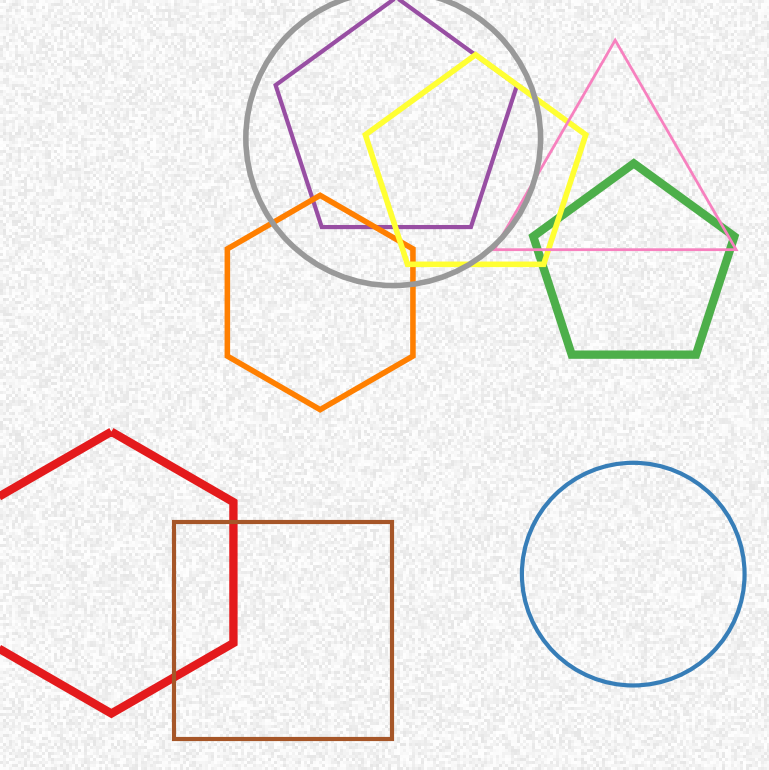[{"shape": "hexagon", "thickness": 3, "radius": 0.92, "center": [0.145, 0.256]}, {"shape": "circle", "thickness": 1.5, "radius": 0.72, "center": [0.822, 0.254]}, {"shape": "pentagon", "thickness": 3, "radius": 0.69, "center": [0.823, 0.65]}, {"shape": "pentagon", "thickness": 1.5, "radius": 0.82, "center": [0.515, 0.838]}, {"shape": "hexagon", "thickness": 2, "radius": 0.7, "center": [0.416, 0.607]}, {"shape": "pentagon", "thickness": 2, "radius": 0.75, "center": [0.618, 0.778]}, {"shape": "square", "thickness": 1.5, "radius": 0.71, "center": [0.368, 0.181]}, {"shape": "triangle", "thickness": 1, "radius": 0.91, "center": [0.799, 0.766]}, {"shape": "circle", "thickness": 2, "radius": 0.96, "center": [0.511, 0.821]}]